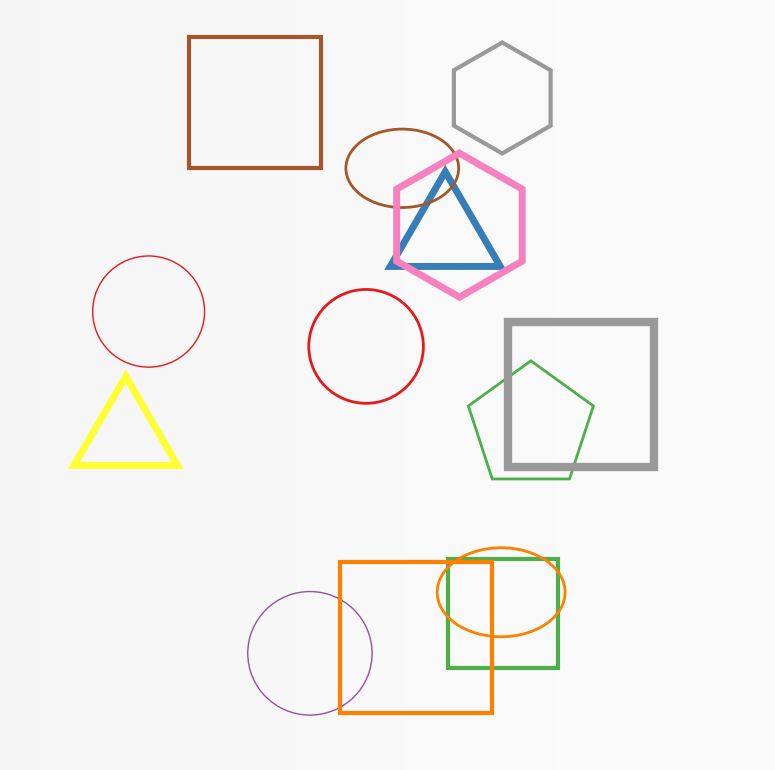[{"shape": "circle", "thickness": 1, "radius": 0.37, "center": [0.472, 0.55]}, {"shape": "circle", "thickness": 0.5, "radius": 0.36, "center": [0.192, 0.595]}, {"shape": "triangle", "thickness": 2.5, "radius": 0.41, "center": [0.575, 0.695]}, {"shape": "square", "thickness": 1.5, "radius": 0.35, "center": [0.649, 0.203]}, {"shape": "pentagon", "thickness": 1, "radius": 0.42, "center": [0.685, 0.447]}, {"shape": "circle", "thickness": 0.5, "radius": 0.4, "center": [0.4, 0.152]}, {"shape": "square", "thickness": 1.5, "radius": 0.49, "center": [0.537, 0.173]}, {"shape": "oval", "thickness": 1, "radius": 0.41, "center": [0.647, 0.231]}, {"shape": "triangle", "thickness": 2.5, "radius": 0.39, "center": [0.162, 0.434]}, {"shape": "square", "thickness": 1.5, "radius": 0.43, "center": [0.329, 0.866]}, {"shape": "oval", "thickness": 1, "radius": 0.36, "center": [0.519, 0.781]}, {"shape": "hexagon", "thickness": 2.5, "radius": 0.47, "center": [0.593, 0.708]}, {"shape": "hexagon", "thickness": 1.5, "radius": 0.36, "center": [0.648, 0.873]}, {"shape": "square", "thickness": 3, "radius": 0.47, "center": [0.75, 0.488]}]